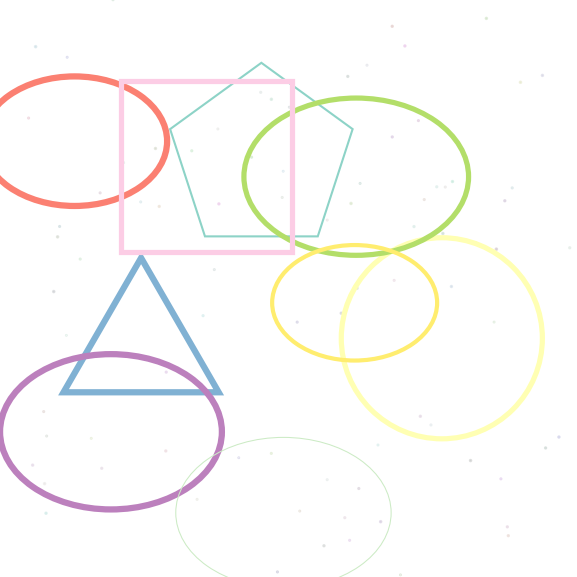[{"shape": "pentagon", "thickness": 1, "radius": 0.83, "center": [0.453, 0.724]}, {"shape": "circle", "thickness": 2.5, "radius": 0.87, "center": [0.765, 0.413]}, {"shape": "oval", "thickness": 3, "radius": 0.8, "center": [0.129, 0.755]}, {"shape": "triangle", "thickness": 3, "radius": 0.78, "center": [0.244, 0.397]}, {"shape": "oval", "thickness": 2.5, "radius": 0.97, "center": [0.617, 0.693]}, {"shape": "square", "thickness": 2.5, "radius": 0.74, "center": [0.358, 0.71]}, {"shape": "oval", "thickness": 3, "radius": 0.96, "center": [0.192, 0.251]}, {"shape": "oval", "thickness": 0.5, "radius": 0.93, "center": [0.491, 0.111]}, {"shape": "oval", "thickness": 2, "radius": 0.71, "center": [0.614, 0.475]}]